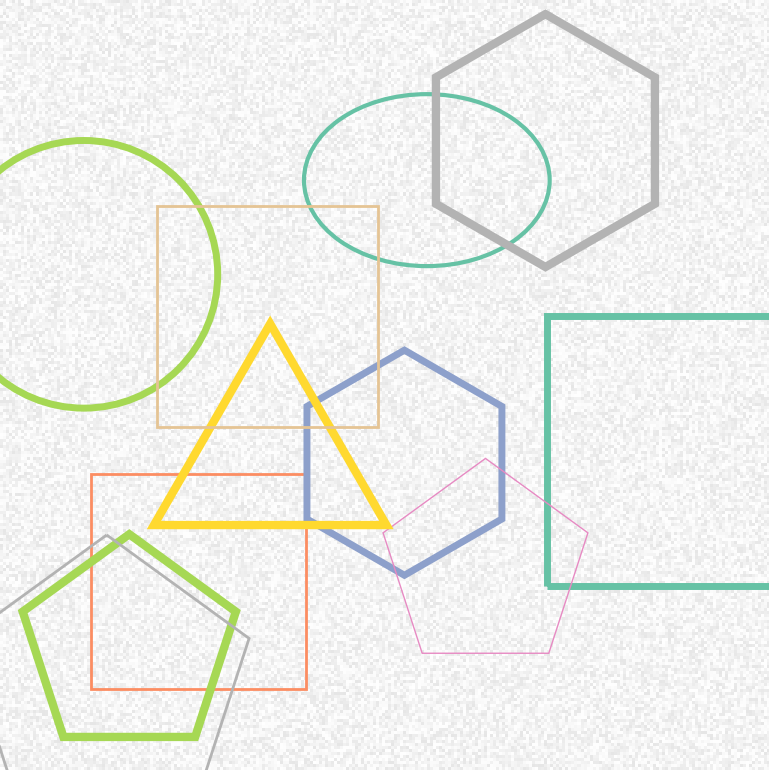[{"shape": "oval", "thickness": 1.5, "radius": 0.8, "center": [0.554, 0.766]}, {"shape": "square", "thickness": 2.5, "radius": 0.88, "center": [0.886, 0.414]}, {"shape": "square", "thickness": 1, "radius": 0.7, "center": [0.258, 0.244]}, {"shape": "hexagon", "thickness": 2.5, "radius": 0.73, "center": [0.525, 0.399]}, {"shape": "pentagon", "thickness": 0.5, "radius": 0.7, "center": [0.631, 0.265]}, {"shape": "circle", "thickness": 2.5, "radius": 0.87, "center": [0.109, 0.644]}, {"shape": "pentagon", "thickness": 3, "radius": 0.73, "center": [0.168, 0.161]}, {"shape": "triangle", "thickness": 3, "radius": 0.87, "center": [0.351, 0.405]}, {"shape": "square", "thickness": 1, "radius": 0.72, "center": [0.348, 0.588]}, {"shape": "pentagon", "thickness": 1, "radius": 0.97, "center": [0.139, 0.111]}, {"shape": "hexagon", "thickness": 3, "radius": 0.82, "center": [0.708, 0.817]}]